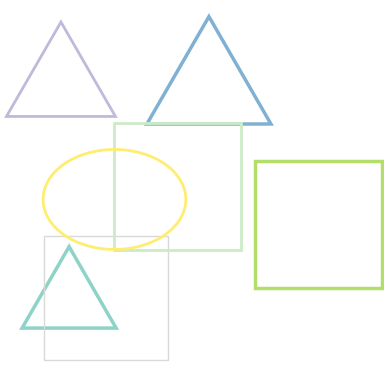[{"shape": "triangle", "thickness": 2.5, "radius": 0.7, "center": [0.179, 0.218]}, {"shape": "triangle", "thickness": 2, "radius": 0.82, "center": [0.158, 0.779]}, {"shape": "triangle", "thickness": 2.5, "radius": 0.93, "center": [0.543, 0.771]}, {"shape": "square", "thickness": 2.5, "radius": 0.82, "center": [0.828, 0.418]}, {"shape": "square", "thickness": 1, "radius": 0.81, "center": [0.275, 0.226]}, {"shape": "square", "thickness": 2, "radius": 0.82, "center": [0.46, 0.517]}, {"shape": "oval", "thickness": 2, "radius": 0.93, "center": [0.297, 0.482]}]